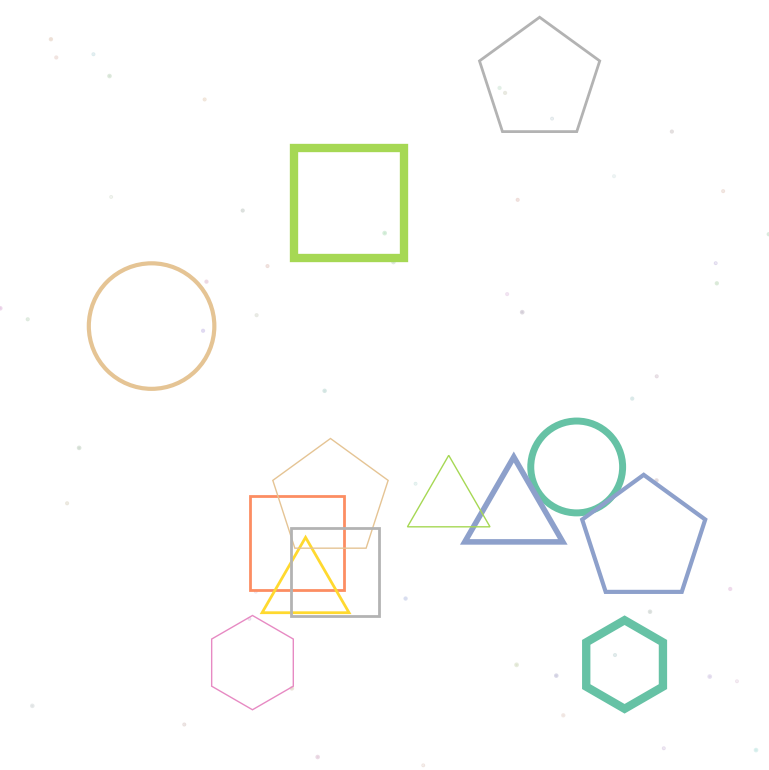[{"shape": "circle", "thickness": 2.5, "radius": 0.3, "center": [0.749, 0.394]}, {"shape": "hexagon", "thickness": 3, "radius": 0.29, "center": [0.811, 0.137]}, {"shape": "square", "thickness": 1, "radius": 0.31, "center": [0.386, 0.295]}, {"shape": "pentagon", "thickness": 1.5, "radius": 0.42, "center": [0.836, 0.299]}, {"shape": "triangle", "thickness": 2, "radius": 0.37, "center": [0.667, 0.333]}, {"shape": "hexagon", "thickness": 0.5, "radius": 0.31, "center": [0.328, 0.139]}, {"shape": "square", "thickness": 3, "radius": 0.36, "center": [0.453, 0.736]}, {"shape": "triangle", "thickness": 0.5, "radius": 0.31, "center": [0.583, 0.347]}, {"shape": "triangle", "thickness": 1, "radius": 0.33, "center": [0.397, 0.237]}, {"shape": "circle", "thickness": 1.5, "radius": 0.41, "center": [0.197, 0.577]}, {"shape": "pentagon", "thickness": 0.5, "radius": 0.39, "center": [0.429, 0.352]}, {"shape": "square", "thickness": 1, "radius": 0.29, "center": [0.435, 0.257]}, {"shape": "pentagon", "thickness": 1, "radius": 0.41, "center": [0.701, 0.896]}]